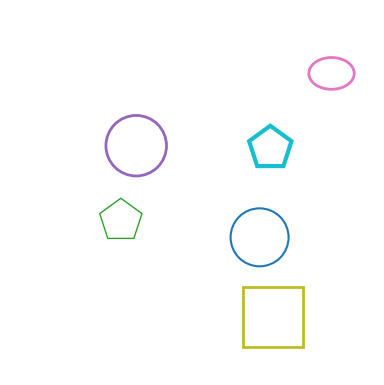[{"shape": "circle", "thickness": 1.5, "radius": 0.38, "center": [0.674, 0.384]}, {"shape": "pentagon", "thickness": 1, "radius": 0.29, "center": [0.314, 0.427]}, {"shape": "circle", "thickness": 2, "radius": 0.39, "center": [0.354, 0.622]}, {"shape": "oval", "thickness": 2, "radius": 0.29, "center": [0.861, 0.809]}, {"shape": "square", "thickness": 2, "radius": 0.39, "center": [0.709, 0.177]}, {"shape": "pentagon", "thickness": 3, "radius": 0.29, "center": [0.702, 0.615]}]